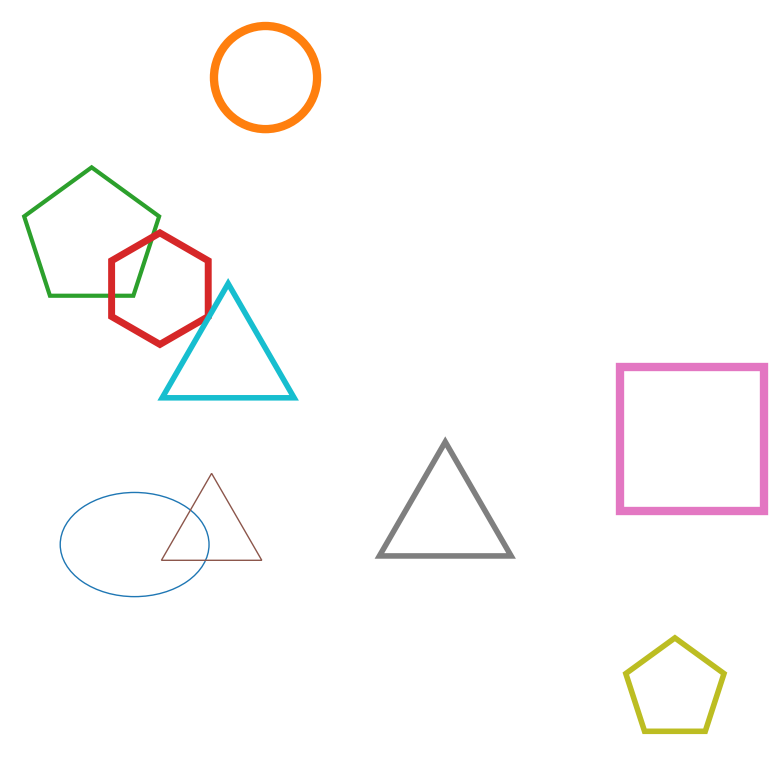[{"shape": "oval", "thickness": 0.5, "radius": 0.48, "center": [0.175, 0.293]}, {"shape": "circle", "thickness": 3, "radius": 0.33, "center": [0.345, 0.899]}, {"shape": "pentagon", "thickness": 1.5, "radius": 0.46, "center": [0.119, 0.69]}, {"shape": "hexagon", "thickness": 2.5, "radius": 0.36, "center": [0.208, 0.625]}, {"shape": "triangle", "thickness": 0.5, "radius": 0.38, "center": [0.275, 0.31]}, {"shape": "square", "thickness": 3, "radius": 0.47, "center": [0.898, 0.43]}, {"shape": "triangle", "thickness": 2, "radius": 0.49, "center": [0.578, 0.327]}, {"shape": "pentagon", "thickness": 2, "radius": 0.34, "center": [0.877, 0.104]}, {"shape": "triangle", "thickness": 2, "radius": 0.49, "center": [0.296, 0.533]}]